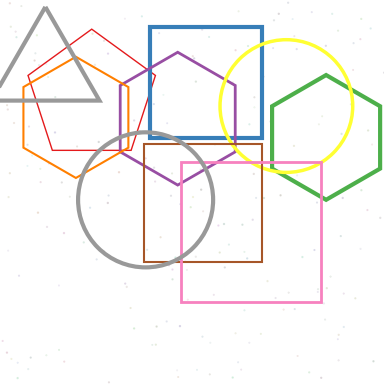[{"shape": "pentagon", "thickness": 1, "radius": 0.87, "center": [0.238, 0.75]}, {"shape": "square", "thickness": 3, "radius": 0.72, "center": [0.535, 0.786]}, {"shape": "hexagon", "thickness": 3, "radius": 0.81, "center": [0.847, 0.643]}, {"shape": "hexagon", "thickness": 2, "radius": 0.86, "center": [0.462, 0.692]}, {"shape": "hexagon", "thickness": 1.5, "radius": 0.79, "center": [0.197, 0.695]}, {"shape": "circle", "thickness": 2.5, "radius": 0.86, "center": [0.744, 0.725]}, {"shape": "square", "thickness": 1.5, "radius": 0.76, "center": [0.527, 0.473]}, {"shape": "square", "thickness": 2, "radius": 0.91, "center": [0.651, 0.397]}, {"shape": "circle", "thickness": 3, "radius": 0.88, "center": [0.378, 0.481]}, {"shape": "triangle", "thickness": 3, "radius": 0.81, "center": [0.118, 0.82]}]